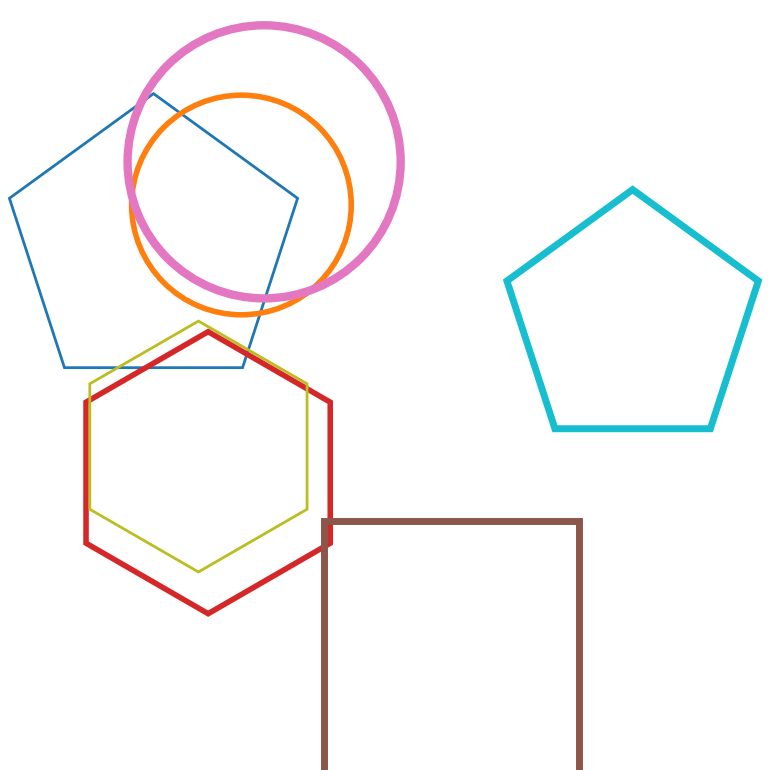[{"shape": "pentagon", "thickness": 1, "radius": 0.98, "center": [0.199, 0.682]}, {"shape": "circle", "thickness": 2, "radius": 0.71, "center": [0.314, 0.734]}, {"shape": "hexagon", "thickness": 2, "radius": 0.92, "center": [0.27, 0.386]}, {"shape": "square", "thickness": 2.5, "radius": 0.83, "center": [0.586, 0.158]}, {"shape": "circle", "thickness": 3, "radius": 0.89, "center": [0.343, 0.79]}, {"shape": "hexagon", "thickness": 1, "radius": 0.81, "center": [0.258, 0.42]}, {"shape": "pentagon", "thickness": 2.5, "radius": 0.86, "center": [0.822, 0.582]}]